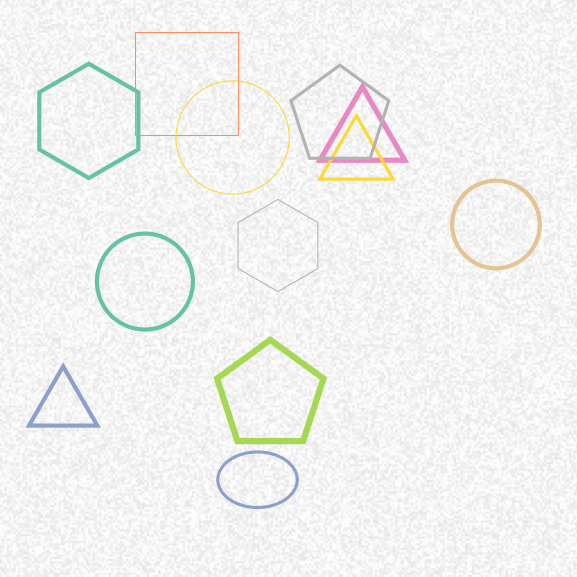[{"shape": "circle", "thickness": 2, "radius": 0.42, "center": [0.251, 0.512]}, {"shape": "hexagon", "thickness": 2, "radius": 0.49, "center": [0.154, 0.79]}, {"shape": "square", "thickness": 0.5, "radius": 0.44, "center": [0.323, 0.854]}, {"shape": "oval", "thickness": 1.5, "radius": 0.34, "center": [0.446, 0.168]}, {"shape": "triangle", "thickness": 2, "radius": 0.34, "center": [0.109, 0.296]}, {"shape": "triangle", "thickness": 2.5, "radius": 0.42, "center": [0.628, 0.764]}, {"shape": "pentagon", "thickness": 3, "radius": 0.48, "center": [0.468, 0.314]}, {"shape": "circle", "thickness": 0.5, "radius": 0.49, "center": [0.403, 0.761]}, {"shape": "triangle", "thickness": 1.5, "radius": 0.37, "center": [0.617, 0.726]}, {"shape": "circle", "thickness": 2, "radius": 0.38, "center": [0.859, 0.611]}, {"shape": "hexagon", "thickness": 0.5, "radius": 0.4, "center": [0.481, 0.574]}, {"shape": "pentagon", "thickness": 1.5, "radius": 0.45, "center": [0.588, 0.797]}]